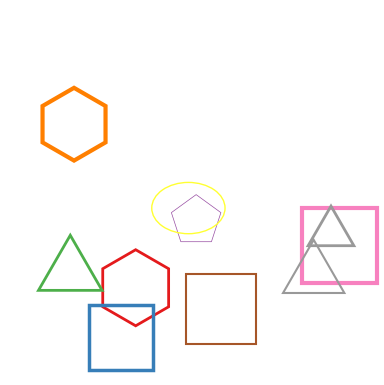[{"shape": "hexagon", "thickness": 2, "radius": 0.49, "center": [0.352, 0.253]}, {"shape": "square", "thickness": 2.5, "radius": 0.42, "center": [0.313, 0.124]}, {"shape": "triangle", "thickness": 2, "radius": 0.48, "center": [0.183, 0.294]}, {"shape": "pentagon", "thickness": 0.5, "radius": 0.34, "center": [0.509, 0.427]}, {"shape": "hexagon", "thickness": 3, "radius": 0.47, "center": [0.192, 0.677]}, {"shape": "oval", "thickness": 1, "radius": 0.48, "center": [0.489, 0.46]}, {"shape": "square", "thickness": 1.5, "radius": 0.45, "center": [0.574, 0.197]}, {"shape": "square", "thickness": 3, "radius": 0.49, "center": [0.882, 0.362]}, {"shape": "triangle", "thickness": 2, "radius": 0.34, "center": [0.86, 0.396]}, {"shape": "triangle", "thickness": 1.5, "radius": 0.46, "center": [0.815, 0.285]}]